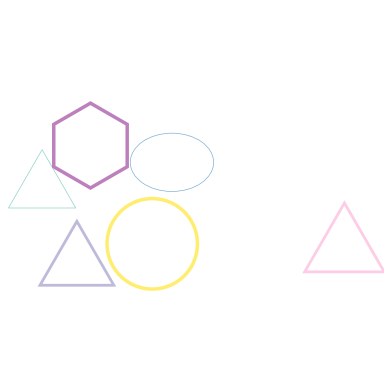[{"shape": "triangle", "thickness": 0.5, "radius": 0.51, "center": [0.109, 0.51]}, {"shape": "triangle", "thickness": 2, "radius": 0.55, "center": [0.2, 0.314]}, {"shape": "oval", "thickness": 0.5, "radius": 0.54, "center": [0.447, 0.578]}, {"shape": "triangle", "thickness": 2, "radius": 0.6, "center": [0.895, 0.354]}, {"shape": "hexagon", "thickness": 2.5, "radius": 0.55, "center": [0.235, 0.622]}, {"shape": "circle", "thickness": 2.5, "radius": 0.59, "center": [0.395, 0.367]}]